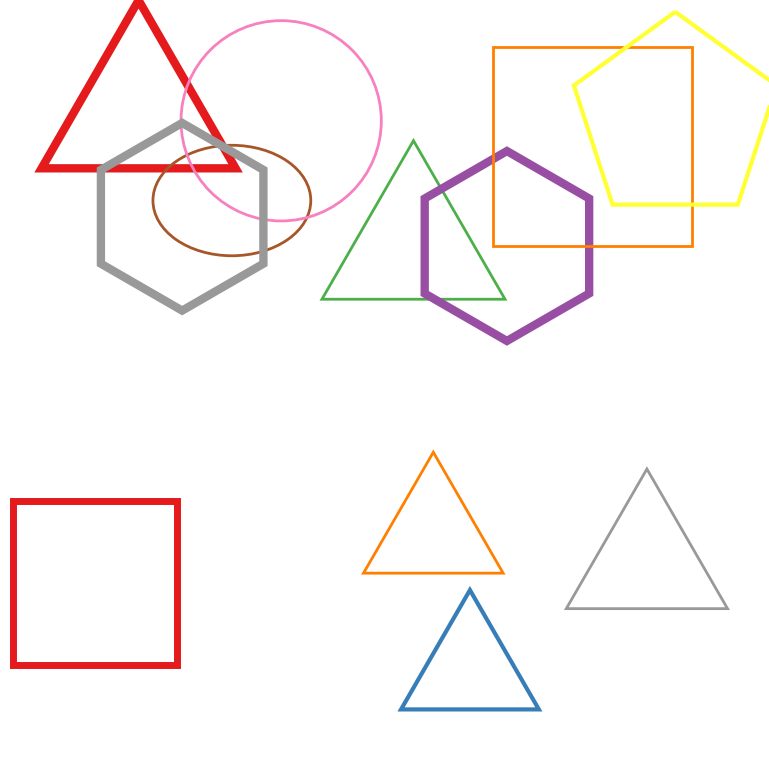[{"shape": "square", "thickness": 2.5, "radius": 0.53, "center": [0.123, 0.243]}, {"shape": "triangle", "thickness": 3, "radius": 0.73, "center": [0.18, 0.854]}, {"shape": "triangle", "thickness": 1.5, "radius": 0.52, "center": [0.61, 0.13]}, {"shape": "triangle", "thickness": 1, "radius": 0.69, "center": [0.537, 0.68]}, {"shape": "hexagon", "thickness": 3, "radius": 0.62, "center": [0.658, 0.681]}, {"shape": "square", "thickness": 1, "radius": 0.65, "center": [0.77, 0.81]}, {"shape": "triangle", "thickness": 1, "radius": 0.52, "center": [0.563, 0.308]}, {"shape": "pentagon", "thickness": 1.5, "radius": 0.69, "center": [0.877, 0.846]}, {"shape": "oval", "thickness": 1, "radius": 0.51, "center": [0.301, 0.74]}, {"shape": "circle", "thickness": 1, "radius": 0.65, "center": [0.365, 0.843]}, {"shape": "hexagon", "thickness": 3, "radius": 0.61, "center": [0.237, 0.718]}, {"shape": "triangle", "thickness": 1, "radius": 0.6, "center": [0.84, 0.27]}]